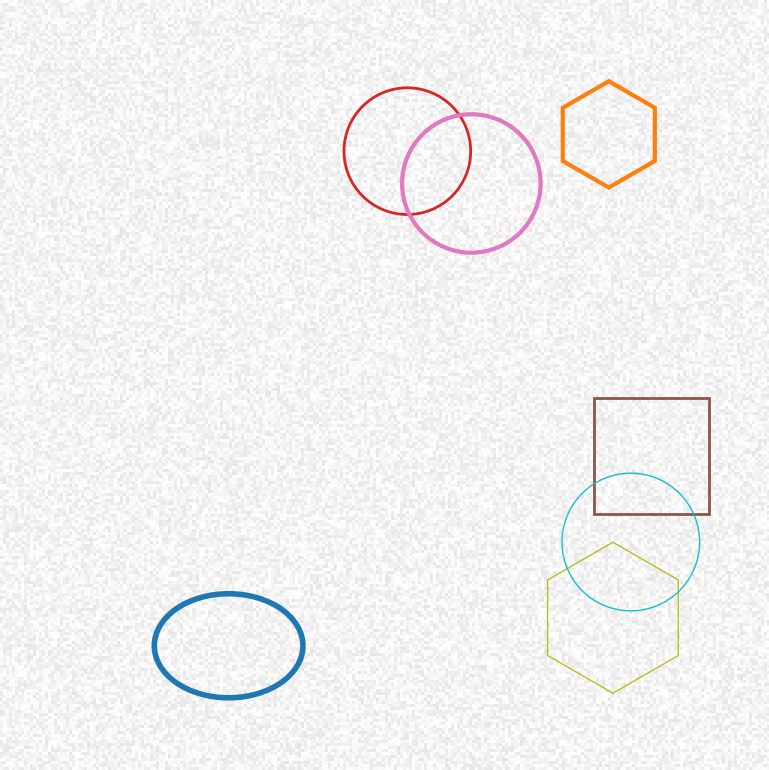[{"shape": "oval", "thickness": 2, "radius": 0.48, "center": [0.297, 0.161]}, {"shape": "hexagon", "thickness": 1.5, "radius": 0.35, "center": [0.791, 0.825]}, {"shape": "circle", "thickness": 1, "radius": 0.41, "center": [0.529, 0.804]}, {"shape": "square", "thickness": 1, "radius": 0.38, "center": [0.846, 0.408]}, {"shape": "circle", "thickness": 1.5, "radius": 0.45, "center": [0.612, 0.762]}, {"shape": "hexagon", "thickness": 0.5, "radius": 0.49, "center": [0.796, 0.198]}, {"shape": "circle", "thickness": 0.5, "radius": 0.45, "center": [0.819, 0.296]}]